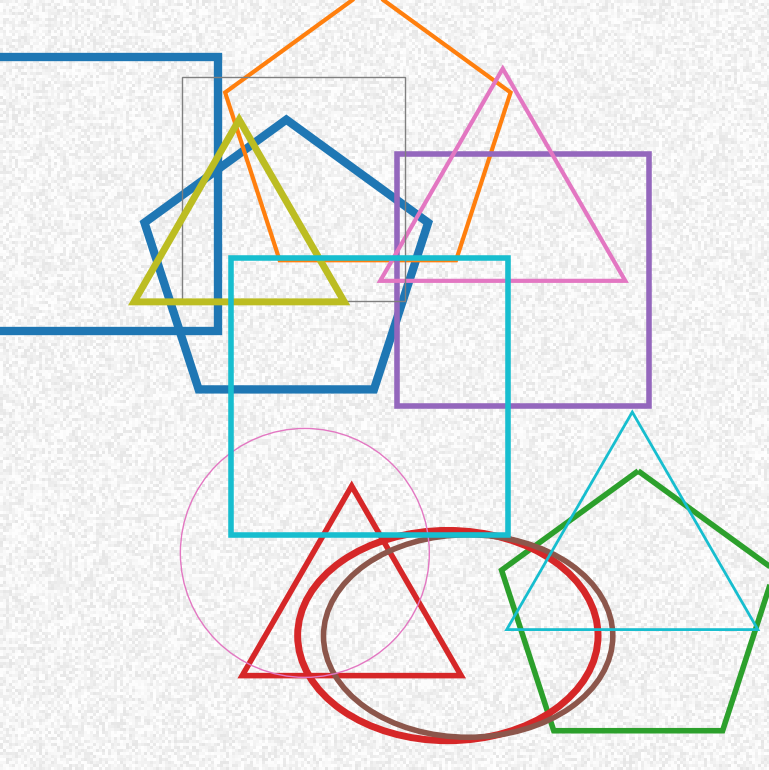[{"shape": "pentagon", "thickness": 3, "radius": 0.97, "center": [0.372, 0.651]}, {"shape": "square", "thickness": 3, "radius": 0.89, "center": [0.105, 0.748]}, {"shape": "pentagon", "thickness": 1.5, "radius": 0.97, "center": [0.478, 0.82]}, {"shape": "pentagon", "thickness": 2, "radius": 0.93, "center": [0.829, 0.202]}, {"shape": "triangle", "thickness": 2, "radius": 0.82, "center": [0.457, 0.205]}, {"shape": "oval", "thickness": 2.5, "radius": 0.98, "center": [0.582, 0.175]}, {"shape": "square", "thickness": 2, "radius": 0.82, "center": [0.679, 0.636]}, {"shape": "oval", "thickness": 2, "radius": 0.94, "center": [0.608, 0.174]}, {"shape": "circle", "thickness": 0.5, "radius": 0.81, "center": [0.396, 0.282]}, {"shape": "triangle", "thickness": 1.5, "radius": 0.92, "center": [0.653, 0.727]}, {"shape": "square", "thickness": 0.5, "radius": 0.72, "center": [0.381, 0.754]}, {"shape": "triangle", "thickness": 2.5, "radius": 0.79, "center": [0.311, 0.687]}, {"shape": "triangle", "thickness": 1, "radius": 0.94, "center": [0.821, 0.277]}, {"shape": "square", "thickness": 2, "radius": 0.9, "center": [0.48, 0.485]}]